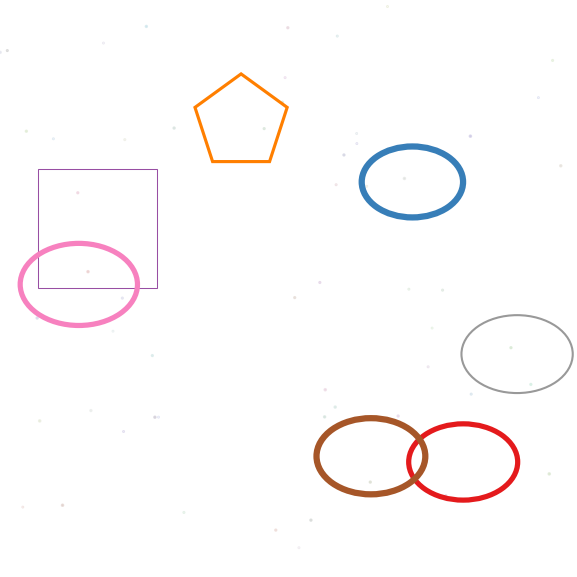[{"shape": "oval", "thickness": 2.5, "radius": 0.47, "center": [0.802, 0.199]}, {"shape": "oval", "thickness": 3, "radius": 0.44, "center": [0.714, 0.684]}, {"shape": "square", "thickness": 0.5, "radius": 0.52, "center": [0.169, 0.604]}, {"shape": "pentagon", "thickness": 1.5, "radius": 0.42, "center": [0.417, 0.787]}, {"shape": "oval", "thickness": 3, "radius": 0.47, "center": [0.642, 0.209]}, {"shape": "oval", "thickness": 2.5, "radius": 0.51, "center": [0.137, 0.507]}, {"shape": "oval", "thickness": 1, "radius": 0.48, "center": [0.895, 0.386]}]